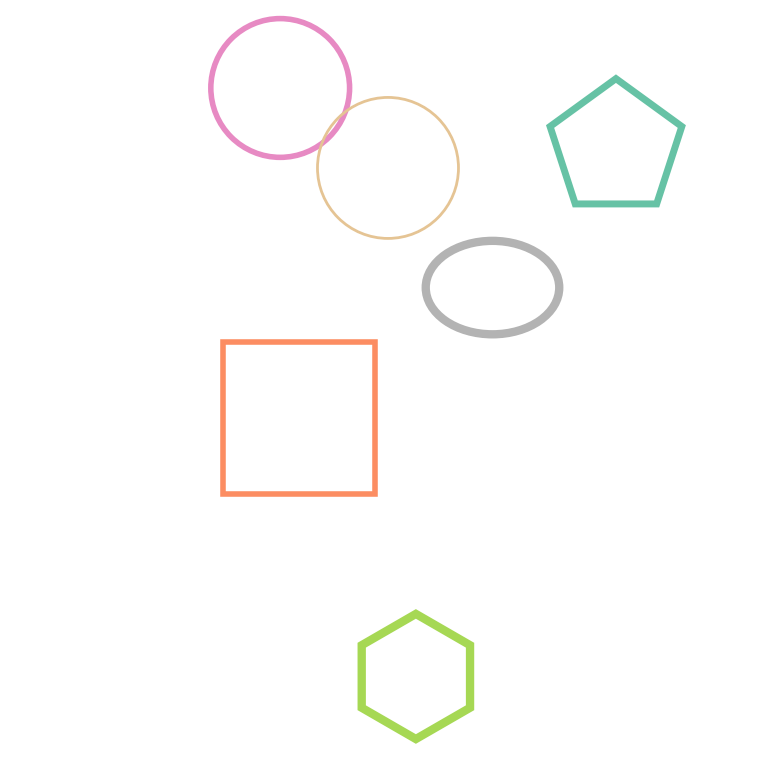[{"shape": "pentagon", "thickness": 2.5, "radius": 0.45, "center": [0.8, 0.808]}, {"shape": "square", "thickness": 2, "radius": 0.49, "center": [0.388, 0.457]}, {"shape": "circle", "thickness": 2, "radius": 0.45, "center": [0.364, 0.886]}, {"shape": "hexagon", "thickness": 3, "radius": 0.41, "center": [0.54, 0.121]}, {"shape": "circle", "thickness": 1, "radius": 0.46, "center": [0.504, 0.782]}, {"shape": "oval", "thickness": 3, "radius": 0.43, "center": [0.64, 0.627]}]